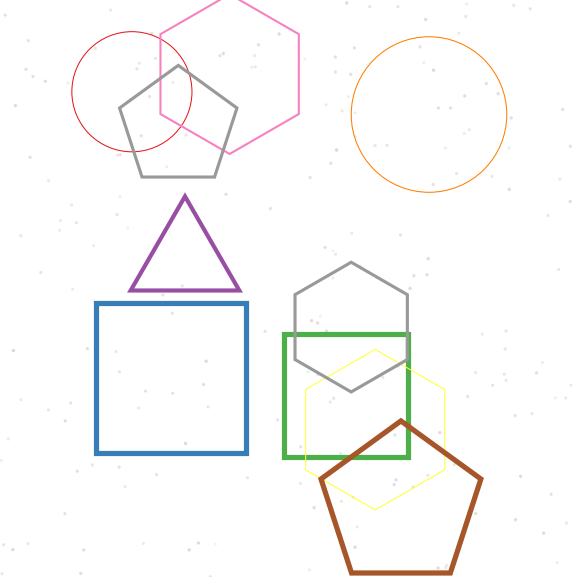[{"shape": "circle", "thickness": 0.5, "radius": 0.52, "center": [0.228, 0.84]}, {"shape": "square", "thickness": 2.5, "radius": 0.65, "center": [0.296, 0.345]}, {"shape": "square", "thickness": 2.5, "radius": 0.54, "center": [0.6, 0.314]}, {"shape": "triangle", "thickness": 2, "radius": 0.54, "center": [0.32, 0.55]}, {"shape": "circle", "thickness": 0.5, "radius": 0.67, "center": [0.743, 0.801]}, {"shape": "hexagon", "thickness": 0.5, "radius": 0.7, "center": [0.65, 0.255]}, {"shape": "pentagon", "thickness": 2.5, "radius": 0.73, "center": [0.694, 0.125]}, {"shape": "hexagon", "thickness": 1, "radius": 0.69, "center": [0.398, 0.871]}, {"shape": "pentagon", "thickness": 1.5, "radius": 0.53, "center": [0.309, 0.779]}, {"shape": "hexagon", "thickness": 1.5, "radius": 0.56, "center": [0.608, 0.433]}]